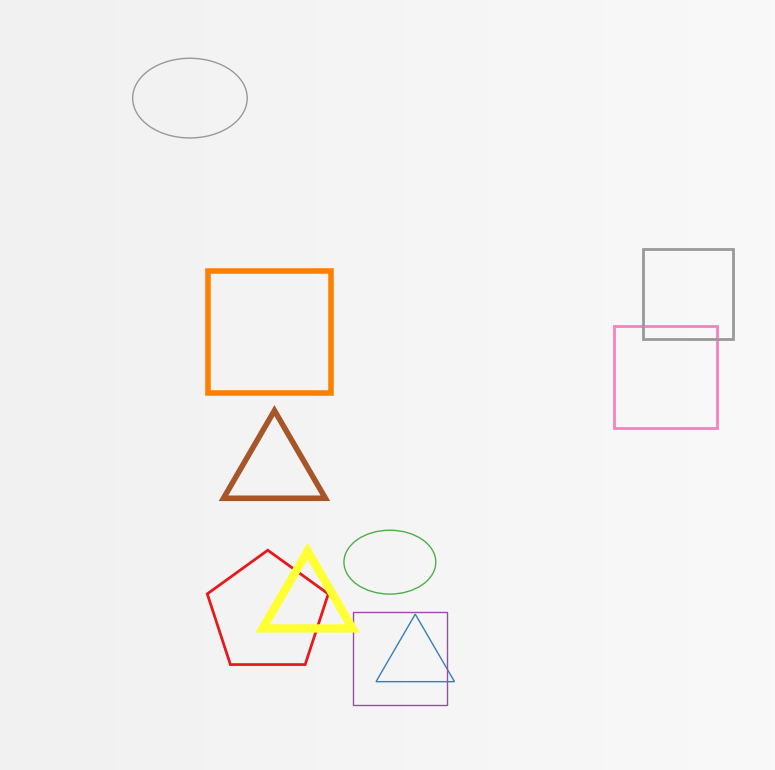[{"shape": "pentagon", "thickness": 1, "radius": 0.41, "center": [0.346, 0.203]}, {"shape": "triangle", "thickness": 0.5, "radius": 0.29, "center": [0.536, 0.144]}, {"shape": "oval", "thickness": 0.5, "radius": 0.3, "center": [0.503, 0.27]}, {"shape": "square", "thickness": 0.5, "radius": 0.3, "center": [0.516, 0.145]}, {"shape": "square", "thickness": 2, "radius": 0.4, "center": [0.348, 0.569]}, {"shape": "triangle", "thickness": 3, "radius": 0.33, "center": [0.397, 0.217]}, {"shape": "triangle", "thickness": 2, "radius": 0.38, "center": [0.354, 0.391]}, {"shape": "square", "thickness": 1, "radius": 0.33, "center": [0.858, 0.51]}, {"shape": "oval", "thickness": 0.5, "radius": 0.37, "center": [0.245, 0.873]}, {"shape": "square", "thickness": 1, "radius": 0.29, "center": [0.888, 0.619]}]